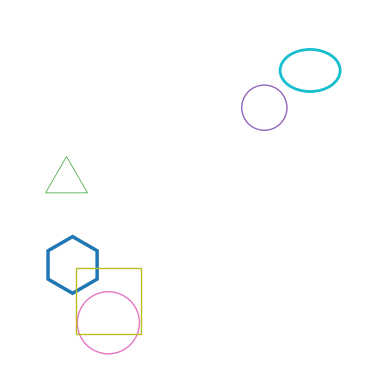[{"shape": "hexagon", "thickness": 2.5, "radius": 0.37, "center": [0.189, 0.312]}, {"shape": "triangle", "thickness": 0.5, "radius": 0.31, "center": [0.173, 0.531]}, {"shape": "circle", "thickness": 1, "radius": 0.29, "center": [0.687, 0.72]}, {"shape": "circle", "thickness": 1, "radius": 0.4, "center": [0.281, 0.162]}, {"shape": "square", "thickness": 1, "radius": 0.43, "center": [0.281, 0.217]}, {"shape": "oval", "thickness": 2, "radius": 0.39, "center": [0.806, 0.817]}]